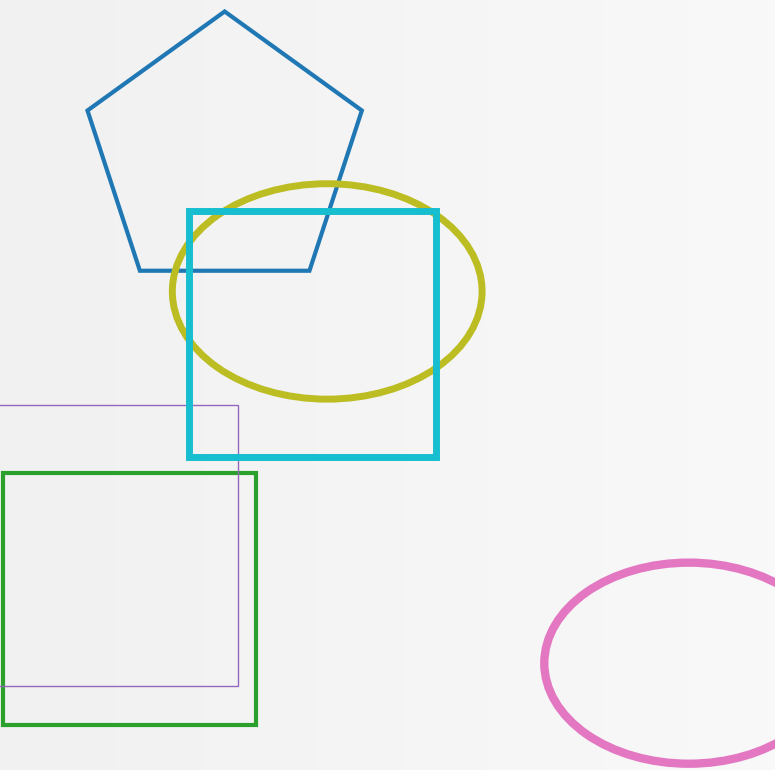[{"shape": "pentagon", "thickness": 1.5, "radius": 0.93, "center": [0.29, 0.799]}, {"shape": "square", "thickness": 1.5, "radius": 0.82, "center": [0.167, 0.222]}, {"shape": "square", "thickness": 0.5, "radius": 0.91, "center": [0.125, 0.291]}, {"shape": "oval", "thickness": 3, "radius": 0.93, "center": [0.889, 0.139]}, {"shape": "oval", "thickness": 2.5, "radius": 1.0, "center": [0.422, 0.622]}, {"shape": "square", "thickness": 2.5, "radius": 0.8, "center": [0.403, 0.566]}]